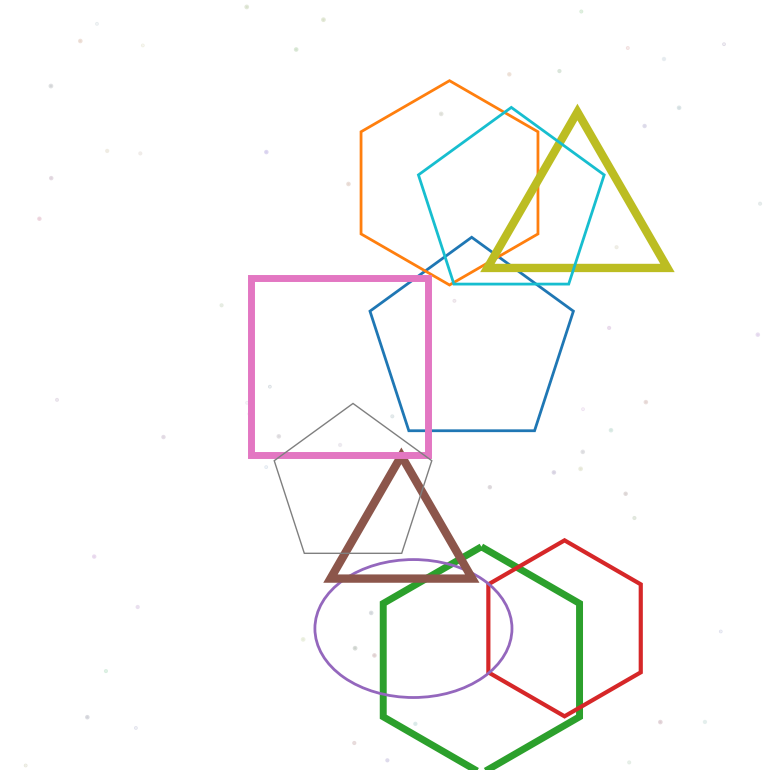[{"shape": "pentagon", "thickness": 1, "radius": 0.69, "center": [0.613, 0.553]}, {"shape": "hexagon", "thickness": 1, "radius": 0.66, "center": [0.584, 0.763]}, {"shape": "hexagon", "thickness": 2.5, "radius": 0.74, "center": [0.625, 0.143]}, {"shape": "hexagon", "thickness": 1.5, "radius": 0.57, "center": [0.733, 0.184]}, {"shape": "oval", "thickness": 1, "radius": 0.64, "center": [0.537, 0.184]}, {"shape": "triangle", "thickness": 3, "radius": 0.53, "center": [0.521, 0.302]}, {"shape": "square", "thickness": 2.5, "radius": 0.57, "center": [0.44, 0.524]}, {"shape": "pentagon", "thickness": 0.5, "radius": 0.54, "center": [0.458, 0.368]}, {"shape": "triangle", "thickness": 3, "radius": 0.68, "center": [0.75, 0.72]}, {"shape": "pentagon", "thickness": 1, "radius": 0.63, "center": [0.664, 0.734]}]